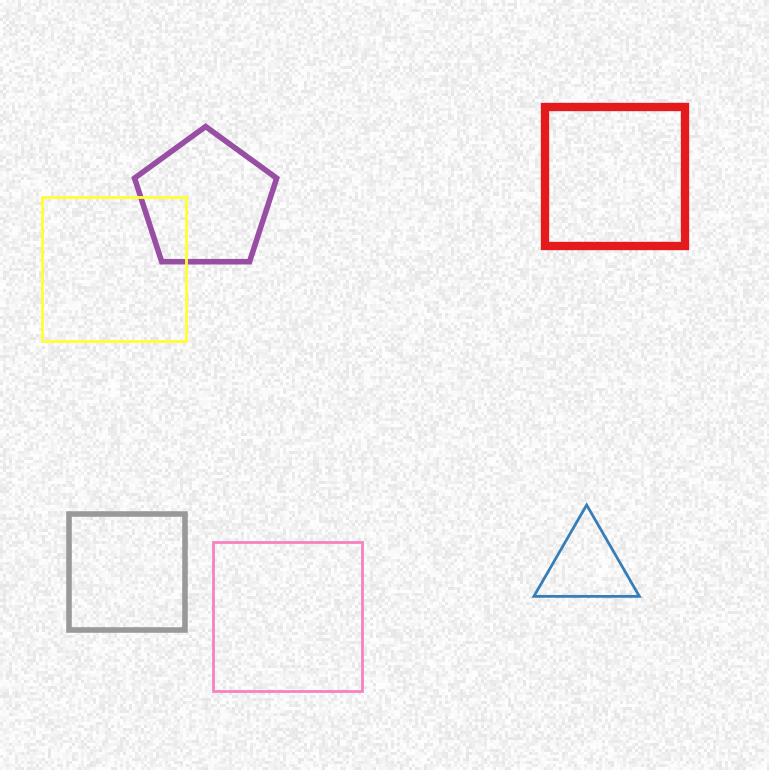[{"shape": "square", "thickness": 3, "radius": 0.45, "center": [0.799, 0.771]}, {"shape": "triangle", "thickness": 1, "radius": 0.4, "center": [0.762, 0.265]}, {"shape": "pentagon", "thickness": 2, "radius": 0.49, "center": [0.267, 0.739]}, {"shape": "square", "thickness": 1, "radius": 0.47, "center": [0.148, 0.651]}, {"shape": "square", "thickness": 1, "radius": 0.48, "center": [0.373, 0.2]}, {"shape": "square", "thickness": 2, "radius": 0.38, "center": [0.165, 0.257]}]